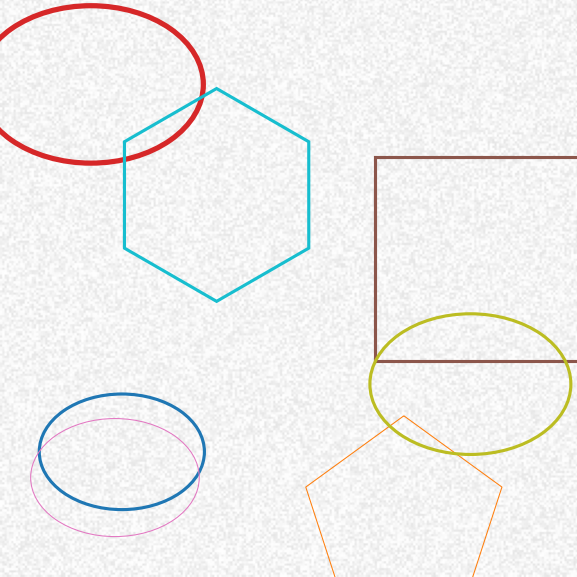[{"shape": "oval", "thickness": 1.5, "radius": 0.71, "center": [0.211, 0.217]}, {"shape": "pentagon", "thickness": 0.5, "radius": 0.89, "center": [0.699, 0.101]}, {"shape": "oval", "thickness": 2.5, "radius": 0.97, "center": [0.157, 0.853]}, {"shape": "square", "thickness": 1.5, "radius": 0.88, "center": [0.826, 0.551]}, {"shape": "oval", "thickness": 0.5, "radius": 0.73, "center": [0.199, 0.172]}, {"shape": "oval", "thickness": 1.5, "radius": 0.87, "center": [0.815, 0.334]}, {"shape": "hexagon", "thickness": 1.5, "radius": 0.92, "center": [0.375, 0.662]}]